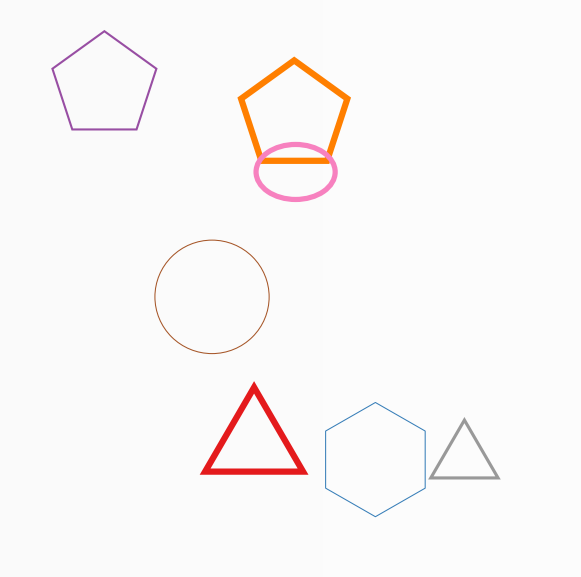[{"shape": "triangle", "thickness": 3, "radius": 0.49, "center": [0.437, 0.231]}, {"shape": "hexagon", "thickness": 0.5, "radius": 0.49, "center": [0.646, 0.203]}, {"shape": "pentagon", "thickness": 1, "radius": 0.47, "center": [0.18, 0.851]}, {"shape": "pentagon", "thickness": 3, "radius": 0.48, "center": [0.506, 0.798]}, {"shape": "circle", "thickness": 0.5, "radius": 0.49, "center": [0.365, 0.485]}, {"shape": "oval", "thickness": 2.5, "radius": 0.34, "center": [0.509, 0.701]}, {"shape": "triangle", "thickness": 1.5, "radius": 0.33, "center": [0.799, 0.205]}]